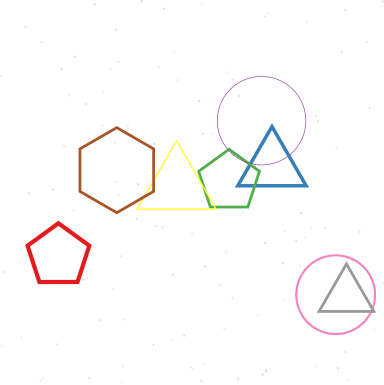[{"shape": "pentagon", "thickness": 3, "radius": 0.42, "center": [0.152, 0.336]}, {"shape": "triangle", "thickness": 2.5, "radius": 0.51, "center": [0.706, 0.569]}, {"shape": "pentagon", "thickness": 2, "radius": 0.41, "center": [0.595, 0.529]}, {"shape": "circle", "thickness": 0.5, "radius": 0.57, "center": [0.679, 0.687]}, {"shape": "triangle", "thickness": 1, "radius": 0.59, "center": [0.459, 0.516]}, {"shape": "hexagon", "thickness": 2, "radius": 0.55, "center": [0.303, 0.558]}, {"shape": "circle", "thickness": 1.5, "radius": 0.51, "center": [0.872, 0.235]}, {"shape": "triangle", "thickness": 2, "radius": 0.41, "center": [0.9, 0.232]}]